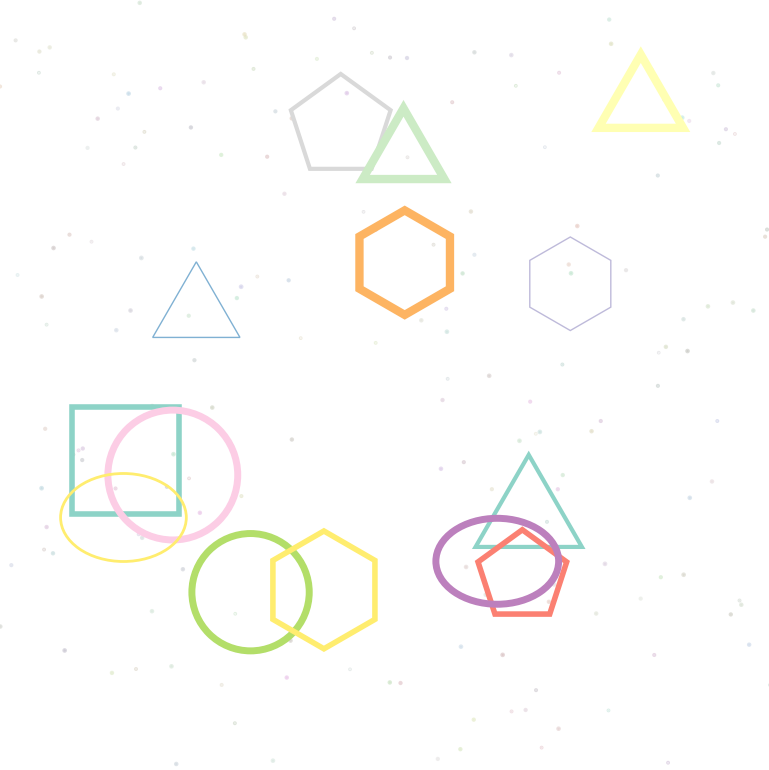[{"shape": "square", "thickness": 2, "radius": 0.35, "center": [0.164, 0.402]}, {"shape": "triangle", "thickness": 1.5, "radius": 0.4, "center": [0.687, 0.33]}, {"shape": "triangle", "thickness": 3, "radius": 0.32, "center": [0.832, 0.866]}, {"shape": "hexagon", "thickness": 0.5, "radius": 0.3, "center": [0.741, 0.631]}, {"shape": "pentagon", "thickness": 2, "radius": 0.3, "center": [0.678, 0.251]}, {"shape": "triangle", "thickness": 0.5, "radius": 0.33, "center": [0.255, 0.595]}, {"shape": "hexagon", "thickness": 3, "radius": 0.34, "center": [0.526, 0.659]}, {"shape": "circle", "thickness": 2.5, "radius": 0.38, "center": [0.325, 0.231]}, {"shape": "circle", "thickness": 2.5, "radius": 0.42, "center": [0.224, 0.383]}, {"shape": "pentagon", "thickness": 1.5, "radius": 0.34, "center": [0.443, 0.836]}, {"shape": "oval", "thickness": 2.5, "radius": 0.4, "center": [0.646, 0.271]}, {"shape": "triangle", "thickness": 3, "radius": 0.31, "center": [0.524, 0.798]}, {"shape": "oval", "thickness": 1, "radius": 0.41, "center": [0.16, 0.328]}, {"shape": "hexagon", "thickness": 2, "radius": 0.38, "center": [0.421, 0.234]}]